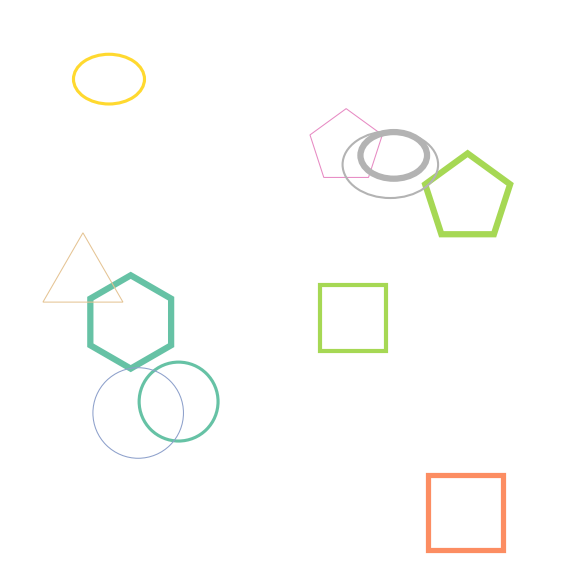[{"shape": "circle", "thickness": 1.5, "radius": 0.34, "center": [0.309, 0.304]}, {"shape": "hexagon", "thickness": 3, "radius": 0.4, "center": [0.226, 0.442]}, {"shape": "square", "thickness": 2.5, "radius": 0.33, "center": [0.806, 0.112]}, {"shape": "circle", "thickness": 0.5, "radius": 0.39, "center": [0.239, 0.284]}, {"shape": "pentagon", "thickness": 0.5, "radius": 0.33, "center": [0.599, 0.745]}, {"shape": "square", "thickness": 2, "radius": 0.29, "center": [0.611, 0.449]}, {"shape": "pentagon", "thickness": 3, "radius": 0.39, "center": [0.81, 0.656]}, {"shape": "oval", "thickness": 1.5, "radius": 0.31, "center": [0.189, 0.862]}, {"shape": "triangle", "thickness": 0.5, "radius": 0.4, "center": [0.144, 0.516]}, {"shape": "oval", "thickness": 3, "radius": 0.29, "center": [0.682, 0.73]}, {"shape": "oval", "thickness": 1, "radius": 0.41, "center": [0.676, 0.714]}]